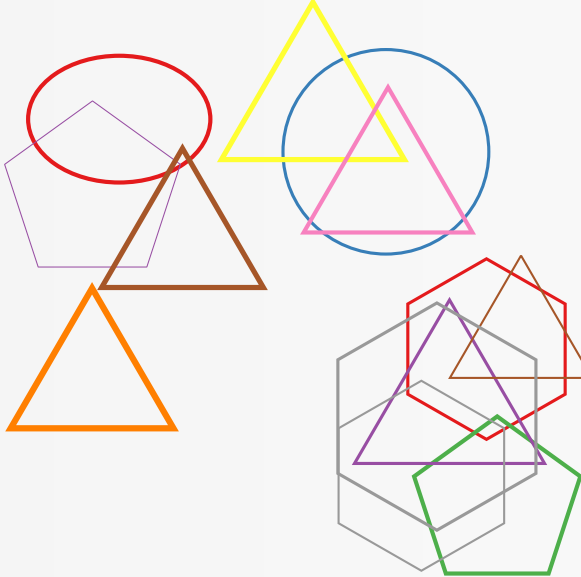[{"shape": "oval", "thickness": 2, "radius": 0.78, "center": [0.205, 0.793]}, {"shape": "hexagon", "thickness": 1.5, "radius": 0.78, "center": [0.837, 0.395]}, {"shape": "circle", "thickness": 1.5, "radius": 0.89, "center": [0.664, 0.736]}, {"shape": "pentagon", "thickness": 2, "radius": 0.75, "center": [0.855, 0.128]}, {"shape": "triangle", "thickness": 1.5, "radius": 0.94, "center": [0.773, 0.291]}, {"shape": "pentagon", "thickness": 0.5, "radius": 0.79, "center": [0.159, 0.665]}, {"shape": "triangle", "thickness": 3, "radius": 0.81, "center": [0.158, 0.338]}, {"shape": "triangle", "thickness": 2.5, "radius": 0.91, "center": [0.538, 0.814]}, {"shape": "triangle", "thickness": 1, "radius": 0.71, "center": [0.896, 0.415]}, {"shape": "triangle", "thickness": 2.5, "radius": 0.8, "center": [0.314, 0.582]}, {"shape": "triangle", "thickness": 2, "radius": 0.84, "center": [0.668, 0.68]}, {"shape": "hexagon", "thickness": 1.5, "radius": 0.98, "center": [0.752, 0.278]}, {"shape": "hexagon", "thickness": 1, "radius": 0.82, "center": [0.725, 0.175]}]